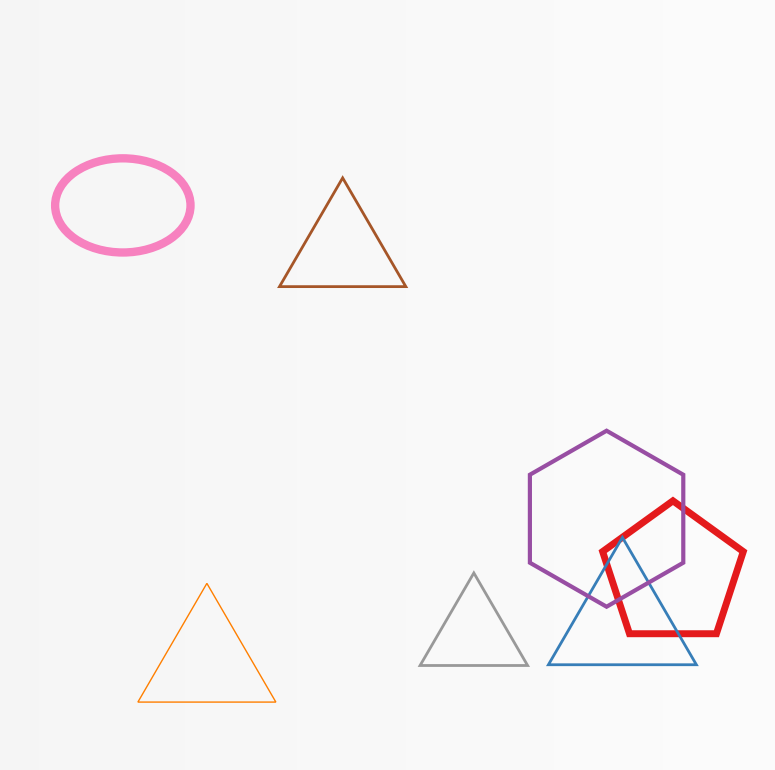[{"shape": "pentagon", "thickness": 2.5, "radius": 0.48, "center": [0.868, 0.254]}, {"shape": "triangle", "thickness": 1, "radius": 0.55, "center": [0.803, 0.192]}, {"shape": "hexagon", "thickness": 1.5, "radius": 0.57, "center": [0.783, 0.326]}, {"shape": "triangle", "thickness": 0.5, "radius": 0.51, "center": [0.267, 0.14]}, {"shape": "triangle", "thickness": 1, "radius": 0.47, "center": [0.442, 0.675]}, {"shape": "oval", "thickness": 3, "radius": 0.44, "center": [0.158, 0.733]}, {"shape": "triangle", "thickness": 1, "radius": 0.4, "center": [0.611, 0.176]}]